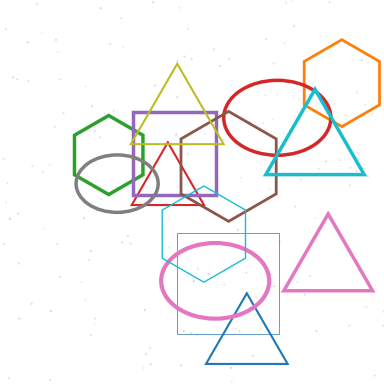[{"shape": "square", "thickness": 0.5, "radius": 0.66, "center": [0.592, 0.264]}, {"shape": "triangle", "thickness": 1.5, "radius": 0.61, "center": [0.641, 0.116]}, {"shape": "hexagon", "thickness": 2, "radius": 0.56, "center": [0.888, 0.784]}, {"shape": "hexagon", "thickness": 2.5, "radius": 0.51, "center": [0.282, 0.597]}, {"shape": "oval", "thickness": 2.5, "radius": 0.7, "center": [0.72, 0.694]}, {"shape": "triangle", "thickness": 1.5, "radius": 0.54, "center": [0.436, 0.522]}, {"shape": "square", "thickness": 2.5, "radius": 0.54, "center": [0.452, 0.601]}, {"shape": "hexagon", "thickness": 2, "radius": 0.71, "center": [0.594, 0.568]}, {"shape": "triangle", "thickness": 2.5, "radius": 0.67, "center": [0.852, 0.311]}, {"shape": "oval", "thickness": 3, "radius": 0.7, "center": [0.559, 0.271]}, {"shape": "oval", "thickness": 2.5, "radius": 0.53, "center": [0.304, 0.523]}, {"shape": "triangle", "thickness": 1.5, "radius": 0.7, "center": [0.46, 0.695]}, {"shape": "triangle", "thickness": 2.5, "radius": 0.74, "center": [0.818, 0.62]}, {"shape": "hexagon", "thickness": 1, "radius": 0.62, "center": [0.53, 0.392]}]